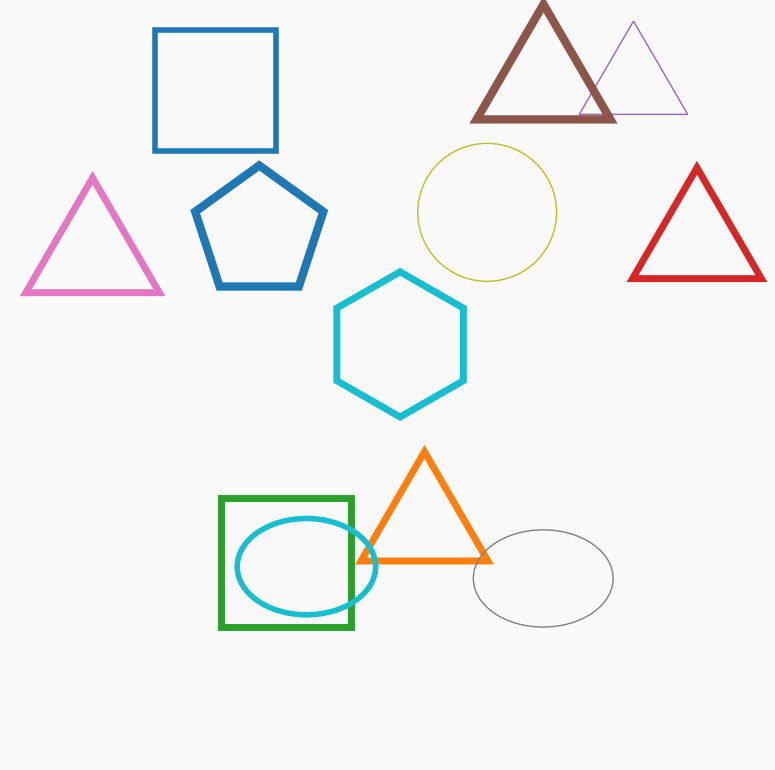[{"shape": "pentagon", "thickness": 3, "radius": 0.43, "center": [0.335, 0.698]}, {"shape": "square", "thickness": 2, "radius": 0.39, "center": [0.278, 0.882]}, {"shape": "triangle", "thickness": 2.5, "radius": 0.47, "center": [0.548, 0.319]}, {"shape": "square", "thickness": 2.5, "radius": 0.42, "center": [0.369, 0.269]}, {"shape": "triangle", "thickness": 2.5, "radius": 0.48, "center": [0.899, 0.686]}, {"shape": "triangle", "thickness": 0.5, "radius": 0.4, "center": [0.817, 0.892]}, {"shape": "triangle", "thickness": 3, "radius": 0.5, "center": [0.701, 0.895]}, {"shape": "triangle", "thickness": 2.5, "radius": 0.5, "center": [0.119, 0.67]}, {"shape": "oval", "thickness": 0.5, "radius": 0.45, "center": [0.701, 0.249]}, {"shape": "circle", "thickness": 0.5, "radius": 0.45, "center": [0.629, 0.724]}, {"shape": "hexagon", "thickness": 2.5, "radius": 0.47, "center": [0.516, 0.553]}, {"shape": "oval", "thickness": 2, "radius": 0.45, "center": [0.395, 0.264]}]